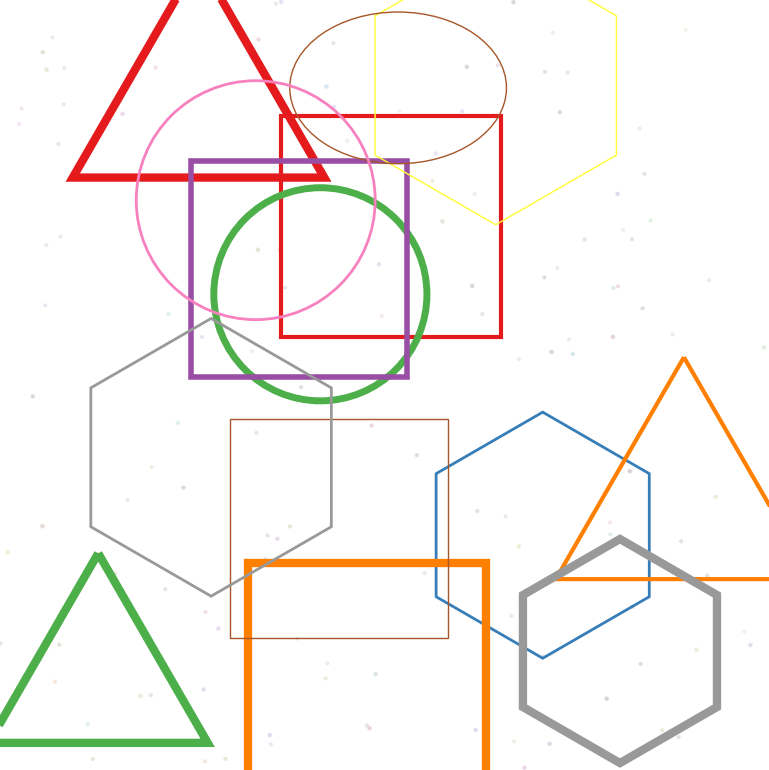[{"shape": "triangle", "thickness": 3, "radius": 0.94, "center": [0.258, 0.864]}, {"shape": "square", "thickness": 1.5, "radius": 0.72, "center": [0.508, 0.706]}, {"shape": "hexagon", "thickness": 1, "radius": 0.8, "center": [0.705, 0.305]}, {"shape": "circle", "thickness": 2.5, "radius": 0.69, "center": [0.416, 0.618]}, {"shape": "triangle", "thickness": 3, "radius": 0.82, "center": [0.128, 0.117]}, {"shape": "square", "thickness": 2, "radius": 0.7, "center": [0.389, 0.65]}, {"shape": "triangle", "thickness": 1.5, "radius": 0.96, "center": [0.888, 0.344]}, {"shape": "square", "thickness": 3, "radius": 0.77, "center": [0.477, 0.114]}, {"shape": "hexagon", "thickness": 0.5, "radius": 0.9, "center": [0.644, 0.889]}, {"shape": "oval", "thickness": 0.5, "radius": 0.7, "center": [0.517, 0.886]}, {"shape": "square", "thickness": 0.5, "radius": 0.71, "center": [0.44, 0.314]}, {"shape": "circle", "thickness": 1, "radius": 0.78, "center": [0.332, 0.74]}, {"shape": "hexagon", "thickness": 3, "radius": 0.73, "center": [0.805, 0.155]}, {"shape": "hexagon", "thickness": 1, "radius": 0.9, "center": [0.274, 0.406]}]